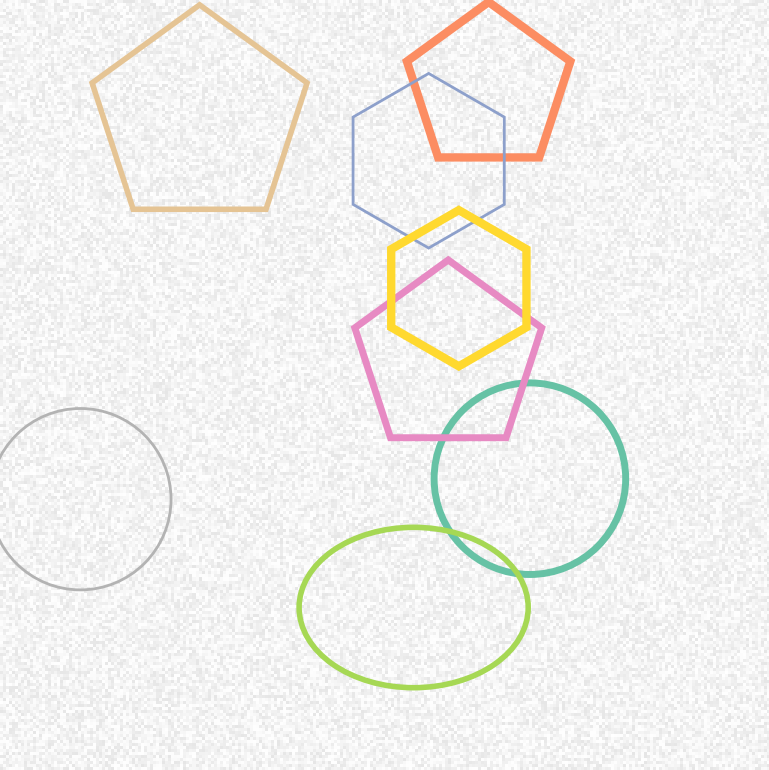[{"shape": "circle", "thickness": 2.5, "radius": 0.62, "center": [0.688, 0.378]}, {"shape": "pentagon", "thickness": 3, "radius": 0.56, "center": [0.635, 0.886]}, {"shape": "hexagon", "thickness": 1, "radius": 0.57, "center": [0.557, 0.791]}, {"shape": "pentagon", "thickness": 2.5, "radius": 0.64, "center": [0.582, 0.535]}, {"shape": "oval", "thickness": 2, "radius": 0.74, "center": [0.537, 0.211]}, {"shape": "hexagon", "thickness": 3, "radius": 0.51, "center": [0.596, 0.626]}, {"shape": "pentagon", "thickness": 2, "radius": 0.73, "center": [0.259, 0.847]}, {"shape": "circle", "thickness": 1, "radius": 0.59, "center": [0.104, 0.352]}]